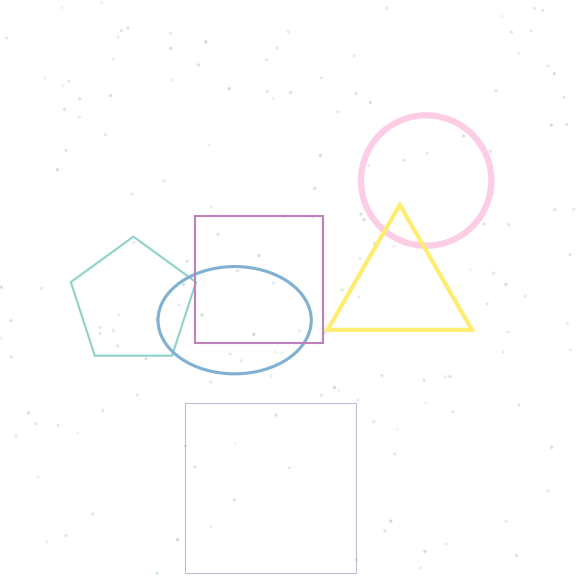[{"shape": "pentagon", "thickness": 1, "radius": 0.57, "center": [0.231, 0.475]}, {"shape": "square", "thickness": 0.5, "radius": 0.74, "center": [0.468, 0.155]}, {"shape": "oval", "thickness": 1.5, "radius": 0.66, "center": [0.406, 0.445]}, {"shape": "circle", "thickness": 3, "radius": 0.56, "center": [0.738, 0.687]}, {"shape": "square", "thickness": 1, "radius": 0.55, "center": [0.449, 0.515]}, {"shape": "triangle", "thickness": 2, "radius": 0.72, "center": [0.692, 0.5]}]